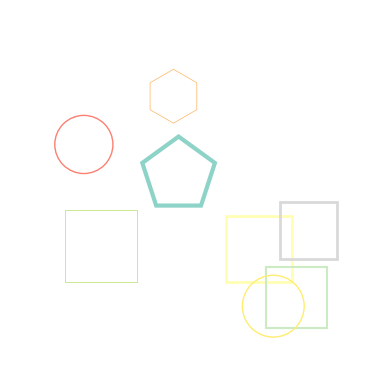[{"shape": "pentagon", "thickness": 3, "radius": 0.5, "center": [0.464, 0.546]}, {"shape": "square", "thickness": 2, "radius": 0.43, "center": [0.673, 0.353]}, {"shape": "circle", "thickness": 1, "radius": 0.38, "center": [0.218, 0.625]}, {"shape": "hexagon", "thickness": 0.5, "radius": 0.35, "center": [0.451, 0.75]}, {"shape": "square", "thickness": 0.5, "radius": 0.47, "center": [0.262, 0.361]}, {"shape": "square", "thickness": 2, "radius": 0.37, "center": [0.802, 0.401]}, {"shape": "square", "thickness": 1.5, "radius": 0.4, "center": [0.77, 0.227]}, {"shape": "circle", "thickness": 1, "radius": 0.4, "center": [0.71, 0.205]}]